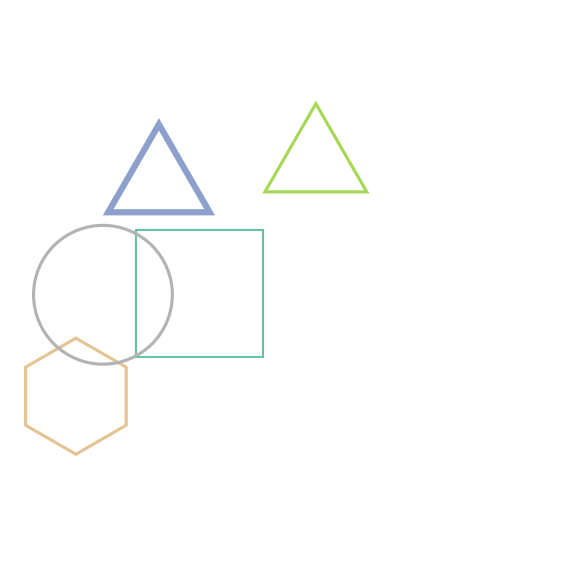[{"shape": "square", "thickness": 1, "radius": 0.55, "center": [0.345, 0.49]}, {"shape": "triangle", "thickness": 3, "radius": 0.51, "center": [0.275, 0.682]}, {"shape": "triangle", "thickness": 1.5, "radius": 0.51, "center": [0.547, 0.718]}, {"shape": "hexagon", "thickness": 1.5, "radius": 0.5, "center": [0.131, 0.313]}, {"shape": "circle", "thickness": 1.5, "radius": 0.6, "center": [0.178, 0.489]}]